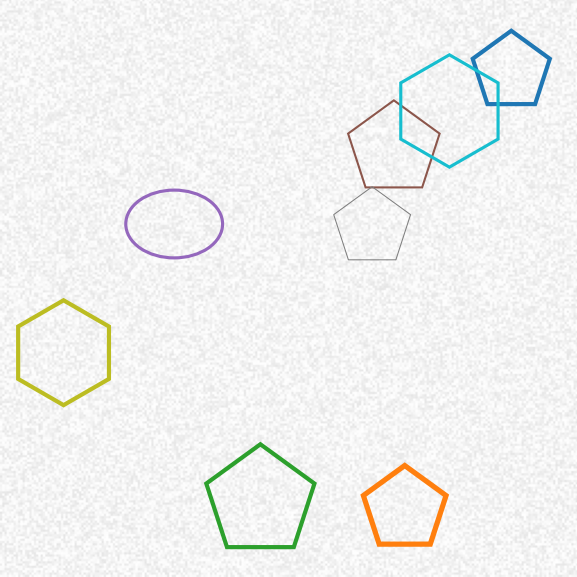[{"shape": "pentagon", "thickness": 2, "radius": 0.35, "center": [0.885, 0.876]}, {"shape": "pentagon", "thickness": 2.5, "radius": 0.38, "center": [0.701, 0.118]}, {"shape": "pentagon", "thickness": 2, "radius": 0.49, "center": [0.451, 0.131]}, {"shape": "oval", "thickness": 1.5, "radius": 0.42, "center": [0.302, 0.611]}, {"shape": "pentagon", "thickness": 1, "radius": 0.42, "center": [0.682, 0.742]}, {"shape": "pentagon", "thickness": 0.5, "radius": 0.35, "center": [0.644, 0.606]}, {"shape": "hexagon", "thickness": 2, "radius": 0.45, "center": [0.11, 0.388]}, {"shape": "hexagon", "thickness": 1.5, "radius": 0.49, "center": [0.778, 0.807]}]